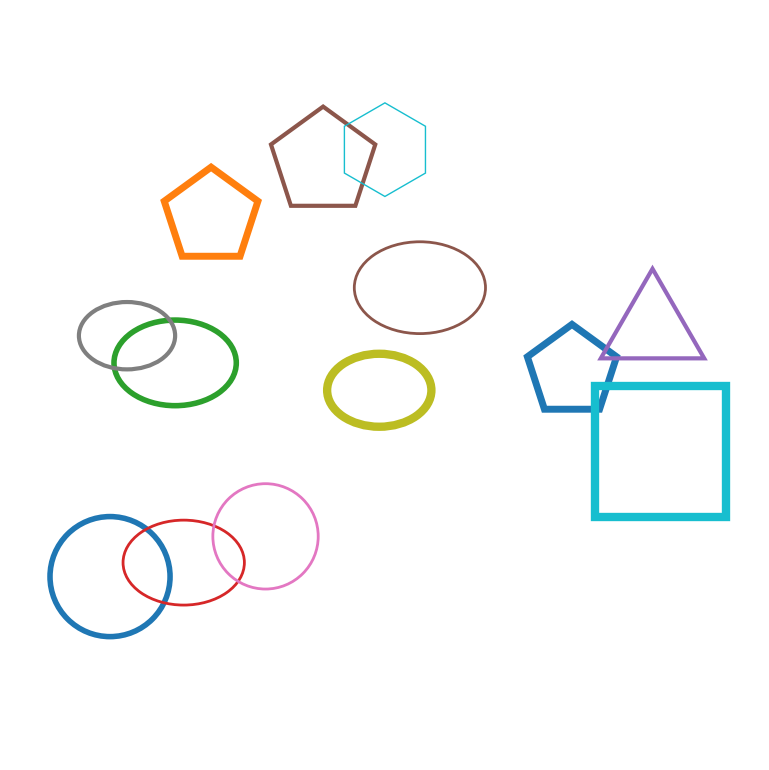[{"shape": "pentagon", "thickness": 2.5, "radius": 0.3, "center": [0.743, 0.518]}, {"shape": "circle", "thickness": 2, "radius": 0.39, "center": [0.143, 0.251]}, {"shape": "pentagon", "thickness": 2.5, "radius": 0.32, "center": [0.274, 0.719]}, {"shape": "oval", "thickness": 2, "radius": 0.4, "center": [0.227, 0.529]}, {"shape": "oval", "thickness": 1, "radius": 0.39, "center": [0.239, 0.269]}, {"shape": "triangle", "thickness": 1.5, "radius": 0.39, "center": [0.847, 0.573]}, {"shape": "pentagon", "thickness": 1.5, "radius": 0.36, "center": [0.42, 0.79]}, {"shape": "oval", "thickness": 1, "radius": 0.43, "center": [0.545, 0.626]}, {"shape": "circle", "thickness": 1, "radius": 0.34, "center": [0.345, 0.303]}, {"shape": "oval", "thickness": 1.5, "radius": 0.31, "center": [0.165, 0.564]}, {"shape": "oval", "thickness": 3, "radius": 0.34, "center": [0.493, 0.493]}, {"shape": "square", "thickness": 3, "radius": 0.42, "center": [0.858, 0.414]}, {"shape": "hexagon", "thickness": 0.5, "radius": 0.3, "center": [0.5, 0.806]}]